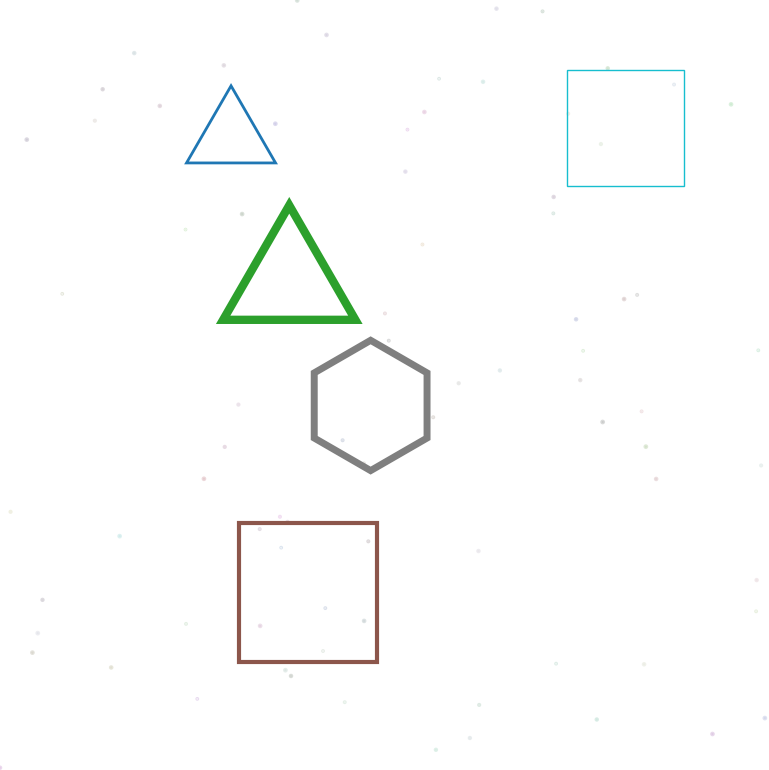[{"shape": "triangle", "thickness": 1, "radius": 0.33, "center": [0.3, 0.822]}, {"shape": "triangle", "thickness": 3, "radius": 0.5, "center": [0.376, 0.634]}, {"shape": "square", "thickness": 1.5, "radius": 0.45, "center": [0.4, 0.23]}, {"shape": "hexagon", "thickness": 2.5, "radius": 0.42, "center": [0.481, 0.473]}, {"shape": "square", "thickness": 0.5, "radius": 0.38, "center": [0.812, 0.834]}]